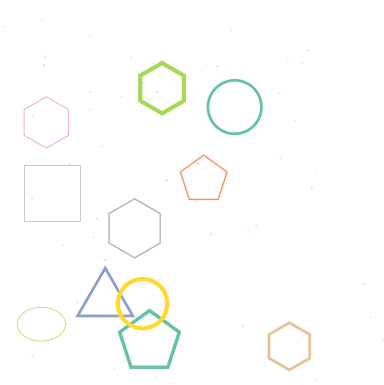[{"shape": "circle", "thickness": 2, "radius": 0.35, "center": [0.61, 0.722]}, {"shape": "pentagon", "thickness": 2.5, "radius": 0.41, "center": [0.388, 0.112]}, {"shape": "pentagon", "thickness": 1, "radius": 0.32, "center": [0.529, 0.533]}, {"shape": "triangle", "thickness": 2, "radius": 0.41, "center": [0.273, 0.221]}, {"shape": "hexagon", "thickness": 0.5, "radius": 0.33, "center": [0.12, 0.682]}, {"shape": "oval", "thickness": 0.5, "radius": 0.31, "center": [0.107, 0.158]}, {"shape": "hexagon", "thickness": 3, "radius": 0.33, "center": [0.421, 0.771]}, {"shape": "circle", "thickness": 3, "radius": 0.32, "center": [0.37, 0.211]}, {"shape": "hexagon", "thickness": 2, "radius": 0.31, "center": [0.752, 0.1]}, {"shape": "hexagon", "thickness": 1, "radius": 0.38, "center": [0.35, 0.407]}, {"shape": "square", "thickness": 0.5, "radius": 0.36, "center": [0.135, 0.498]}]